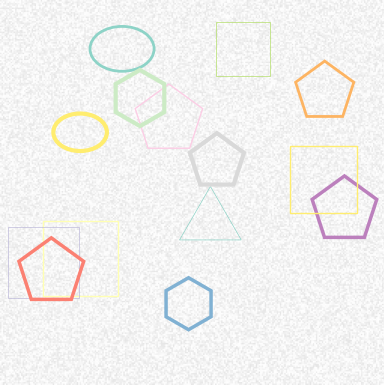[{"shape": "oval", "thickness": 2, "radius": 0.42, "center": [0.317, 0.873]}, {"shape": "triangle", "thickness": 0.5, "radius": 0.46, "center": [0.547, 0.423]}, {"shape": "square", "thickness": 1, "radius": 0.49, "center": [0.21, 0.329]}, {"shape": "square", "thickness": 0.5, "radius": 0.46, "center": [0.113, 0.317]}, {"shape": "pentagon", "thickness": 2.5, "radius": 0.44, "center": [0.133, 0.294]}, {"shape": "hexagon", "thickness": 2.5, "radius": 0.34, "center": [0.49, 0.211]}, {"shape": "pentagon", "thickness": 2, "radius": 0.4, "center": [0.843, 0.762]}, {"shape": "square", "thickness": 0.5, "radius": 0.35, "center": [0.631, 0.872]}, {"shape": "pentagon", "thickness": 1, "radius": 0.46, "center": [0.439, 0.689]}, {"shape": "pentagon", "thickness": 3, "radius": 0.37, "center": [0.563, 0.58]}, {"shape": "pentagon", "thickness": 2.5, "radius": 0.44, "center": [0.895, 0.455]}, {"shape": "hexagon", "thickness": 3, "radius": 0.36, "center": [0.364, 0.745]}, {"shape": "square", "thickness": 1, "radius": 0.43, "center": [0.84, 0.534]}, {"shape": "oval", "thickness": 3, "radius": 0.35, "center": [0.208, 0.656]}]